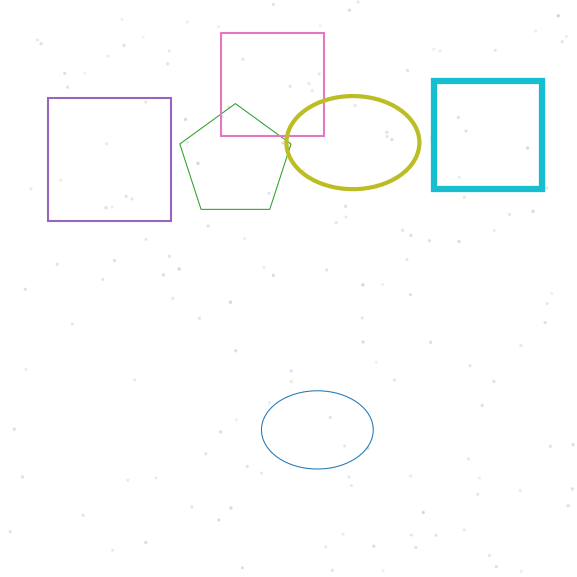[{"shape": "oval", "thickness": 0.5, "radius": 0.48, "center": [0.55, 0.255]}, {"shape": "pentagon", "thickness": 0.5, "radius": 0.51, "center": [0.408, 0.719]}, {"shape": "square", "thickness": 1, "radius": 0.53, "center": [0.19, 0.723]}, {"shape": "square", "thickness": 1, "radius": 0.45, "center": [0.472, 0.853]}, {"shape": "oval", "thickness": 2, "radius": 0.58, "center": [0.611, 0.752]}, {"shape": "square", "thickness": 3, "radius": 0.47, "center": [0.845, 0.765]}]